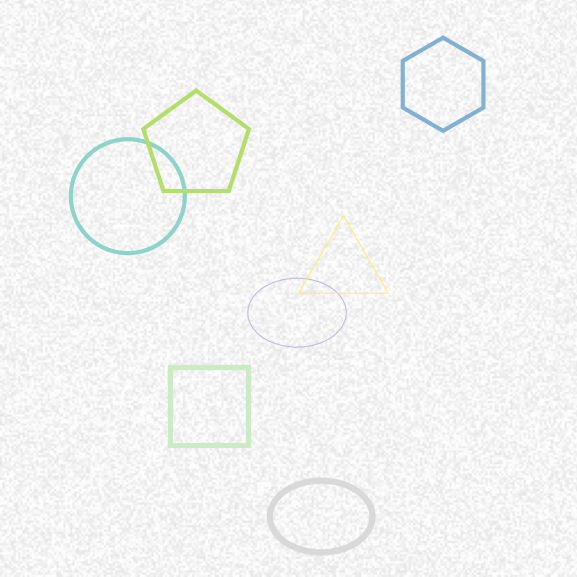[{"shape": "circle", "thickness": 2, "radius": 0.49, "center": [0.221, 0.659]}, {"shape": "oval", "thickness": 0.5, "radius": 0.43, "center": [0.514, 0.458]}, {"shape": "hexagon", "thickness": 2, "radius": 0.4, "center": [0.767, 0.853]}, {"shape": "pentagon", "thickness": 2, "radius": 0.48, "center": [0.34, 0.746]}, {"shape": "oval", "thickness": 3, "radius": 0.44, "center": [0.556, 0.105]}, {"shape": "square", "thickness": 2.5, "radius": 0.34, "center": [0.362, 0.296]}, {"shape": "triangle", "thickness": 0.5, "radius": 0.45, "center": [0.595, 0.536]}]